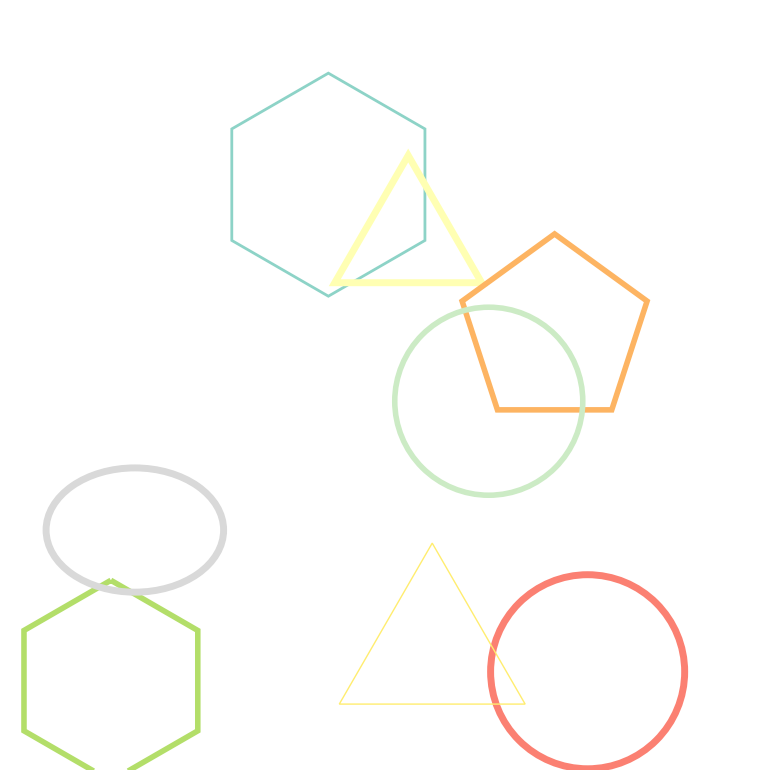[{"shape": "hexagon", "thickness": 1, "radius": 0.72, "center": [0.426, 0.76]}, {"shape": "triangle", "thickness": 2.5, "radius": 0.55, "center": [0.53, 0.688]}, {"shape": "circle", "thickness": 2.5, "radius": 0.63, "center": [0.763, 0.128]}, {"shape": "pentagon", "thickness": 2, "radius": 0.63, "center": [0.72, 0.57]}, {"shape": "hexagon", "thickness": 2, "radius": 0.65, "center": [0.144, 0.116]}, {"shape": "oval", "thickness": 2.5, "radius": 0.58, "center": [0.175, 0.312]}, {"shape": "circle", "thickness": 2, "radius": 0.61, "center": [0.635, 0.479]}, {"shape": "triangle", "thickness": 0.5, "radius": 0.7, "center": [0.561, 0.155]}]